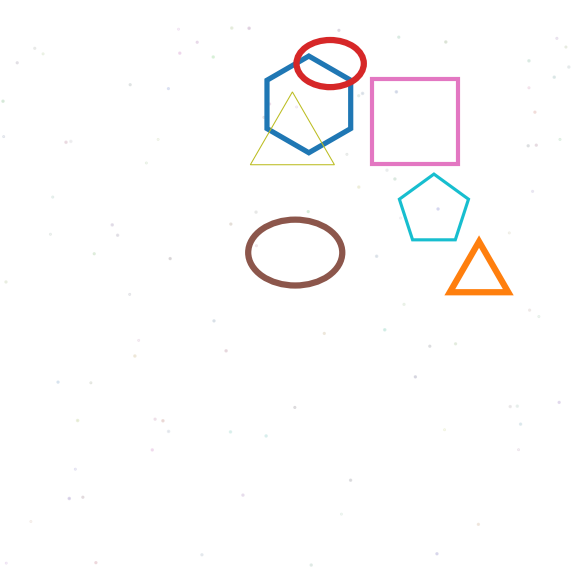[{"shape": "hexagon", "thickness": 2.5, "radius": 0.42, "center": [0.535, 0.818]}, {"shape": "triangle", "thickness": 3, "radius": 0.29, "center": [0.83, 0.522]}, {"shape": "oval", "thickness": 3, "radius": 0.29, "center": [0.572, 0.889]}, {"shape": "oval", "thickness": 3, "radius": 0.41, "center": [0.511, 0.562]}, {"shape": "square", "thickness": 2, "radius": 0.37, "center": [0.719, 0.789]}, {"shape": "triangle", "thickness": 0.5, "radius": 0.42, "center": [0.506, 0.756]}, {"shape": "pentagon", "thickness": 1.5, "radius": 0.31, "center": [0.751, 0.635]}]